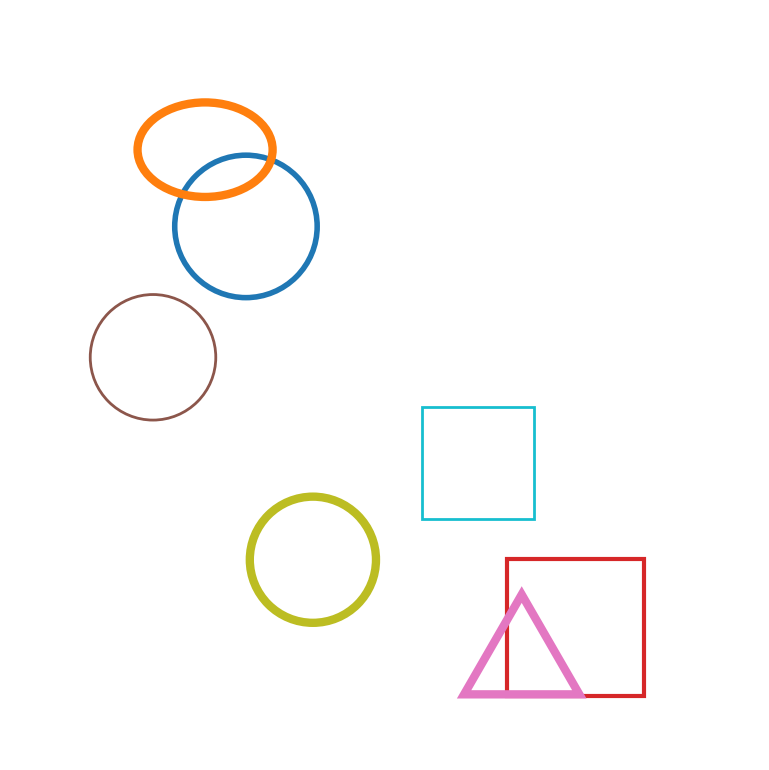[{"shape": "circle", "thickness": 2, "radius": 0.46, "center": [0.319, 0.706]}, {"shape": "oval", "thickness": 3, "radius": 0.44, "center": [0.266, 0.806]}, {"shape": "square", "thickness": 1.5, "radius": 0.44, "center": [0.747, 0.185]}, {"shape": "circle", "thickness": 1, "radius": 0.41, "center": [0.199, 0.536]}, {"shape": "triangle", "thickness": 3, "radius": 0.43, "center": [0.678, 0.141]}, {"shape": "circle", "thickness": 3, "radius": 0.41, "center": [0.406, 0.273]}, {"shape": "square", "thickness": 1, "radius": 0.36, "center": [0.621, 0.399]}]